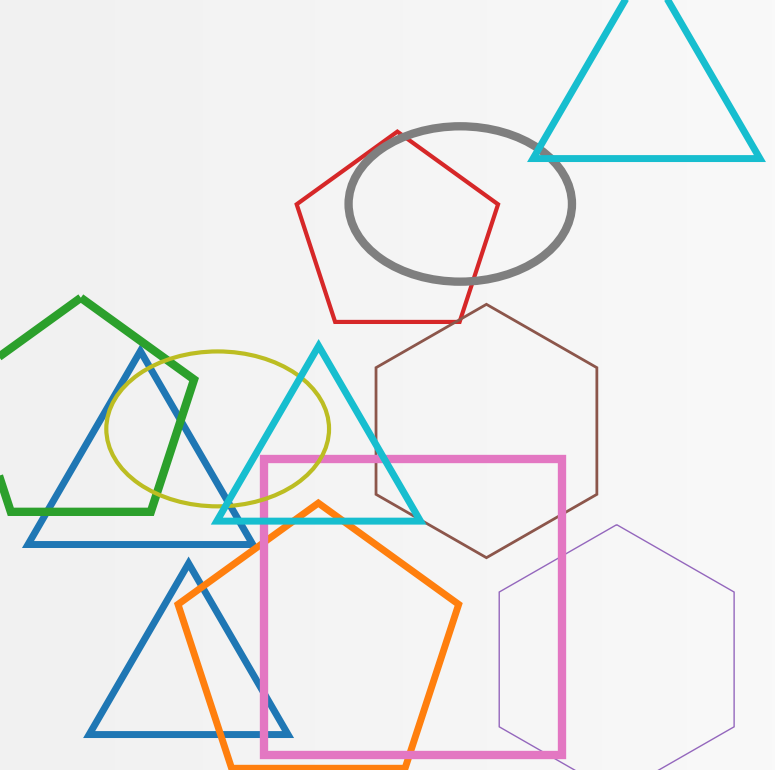[{"shape": "triangle", "thickness": 2.5, "radius": 0.84, "center": [0.181, 0.377]}, {"shape": "triangle", "thickness": 2.5, "radius": 0.74, "center": [0.243, 0.12]}, {"shape": "pentagon", "thickness": 2.5, "radius": 0.95, "center": [0.411, 0.156]}, {"shape": "pentagon", "thickness": 3, "radius": 0.77, "center": [0.104, 0.46]}, {"shape": "pentagon", "thickness": 1.5, "radius": 0.68, "center": [0.513, 0.692]}, {"shape": "hexagon", "thickness": 0.5, "radius": 0.87, "center": [0.796, 0.144]}, {"shape": "hexagon", "thickness": 1, "radius": 0.82, "center": [0.628, 0.44]}, {"shape": "square", "thickness": 3, "radius": 0.96, "center": [0.533, 0.212]}, {"shape": "oval", "thickness": 3, "radius": 0.72, "center": [0.594, 0.735]}, {"shape": "oval", "thickness": 1.5, "radius": 0.72, "center": [0.281, 0.443]}, {"shape": "triangle", "thickness": 2.5, "radius": 0.84, "center": [0.834, 0.879]}, {"shape": "triangle", "thickness": 2.5, "radius": 0.76, "center": [0.411, 0.399]}]